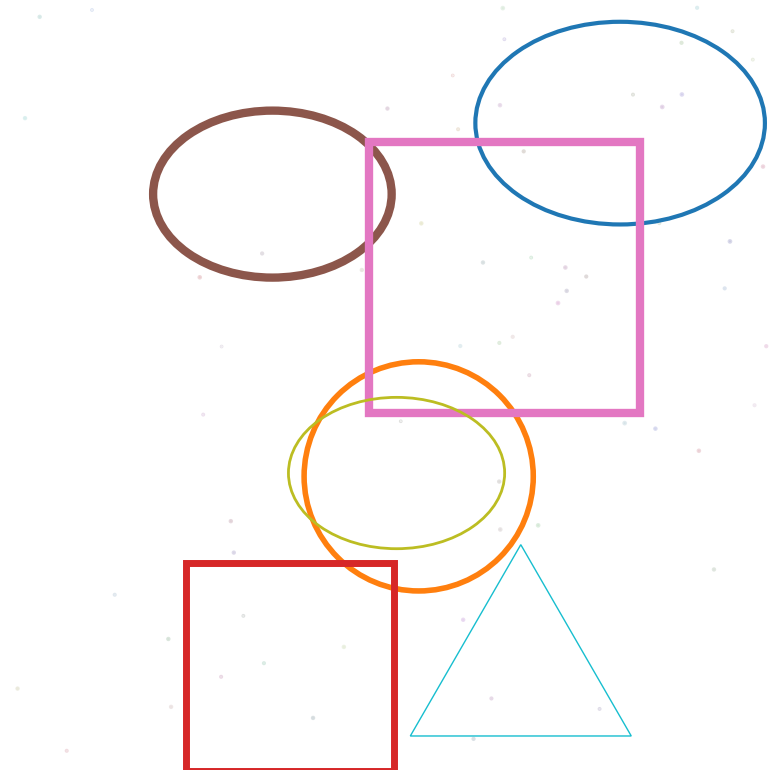[{"shape": "oval", "thickness": 1.5, "radius": 0.94, "center": [0.805, 0.84]}, {"shape": "circle", "thickness": 2, "radius": 0.74, "center": [0.544, 0.381]}, {"shape": "square", "thickness": 2.5, "radius": 0.67, "center": [0.377, 0.134]}, {"shape": "oval", "thickness": 3, "radius": 0.77, "center": [0.354, 0.748]}, {"shape": "square", "thickness": 3, "radius": 0.88, "center": [0.655, 0.64]}, {"shape": "oval", "thickness": 1, "radius": 0.7, "center": [0.515, 0.386]}, {"shape": "triangle", "thickness": 0.5, "radius": 0.83, "center": [0.676, 0.127]}]